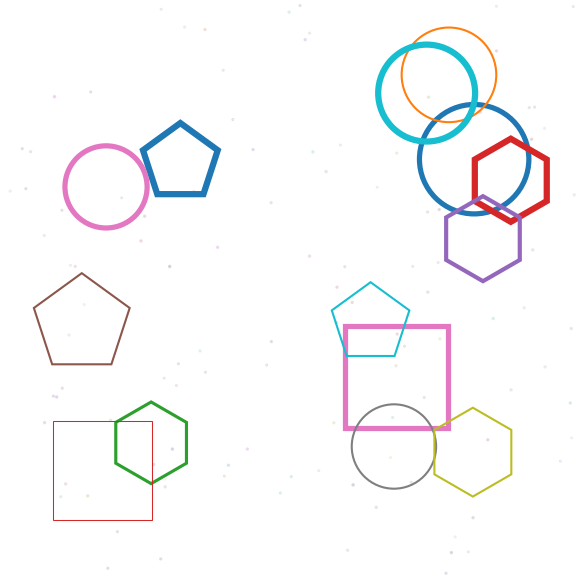[{"shape": "pentagon", "thickness": 3, "radius": 0.34, "center": [0.312, 0.718]}, {"shape": "circle", "thickness": 2.5, "radius": 0.47, "center": [0.821, 0.723]}, {"shape": "circle", "thickness": 1, "radius": 0.41, "center": [0.777, 0.87]}, {"shape": "hexagon", "thickness": 1.5, "radius": 0.35, "center": [0.262, 0.232]}, {"shape": "square", "thickness": 0.5, "radius": 0.43, "center": [0.178, 0.184]}, {"shape": "hexagon", "thickness": 3, "radius": 0.36, "center": [0.884, 0.687]}, {"shape": "hexagon", "thickness": 2, "radius": 0.37, "center": [0.836, 0.586]}, {"shape": "pentagon", "thickness": 1, "radius": 0.44, "center": [0.142, 0.439]}, {"shape": "square", "thickness": 2.5, "radius": 0.44, "center": [0.687, 0.346]}, {"shape": "circle", "thickness": 2.5, "radius": 0.36, "center": [0.184, 0.675]}, {"shape": "circle", "thickness": 1, "radius": 0.37, "center": [0.682, 0.226]}, {"shape": "hexagon", "thickness": 1, "radius": 0.38, "center": [0.819, 0.216]}, {"shape": "circle", "thickness": 3, "radius": 0.42, "center": [0.739, 0.838]}, {"shape": "pentagon", "thickness": 1, "radius": 0.35, "center": [0.642, 0.44]}]